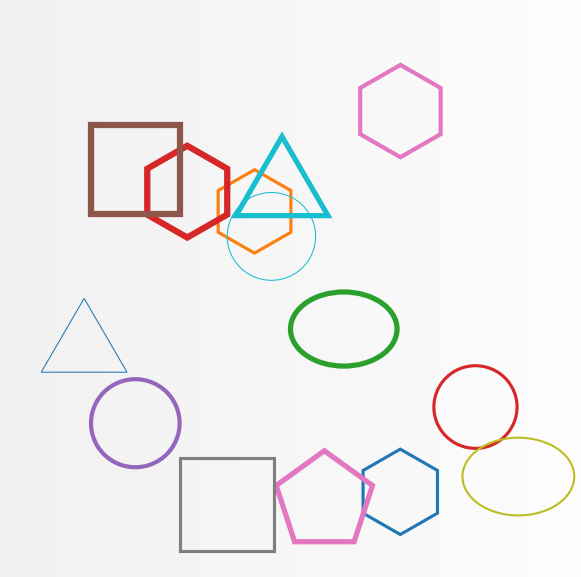[{"shape": "hexagon", "thickness": 1.5, "radius": 0.37, "center": [0.689, 0.147]}, {"shape": "triangle", "thickness": 0.5, "radius": 0.43, "center": [0.145, 0.397]}, {"shape": "hexagon", "thickness": 1.5, "radius": 0.36, "center": [0.438, 0.633]}, {"shape": "oval", "thickness": 2.5, "radius": 0.46, "center": [0.591, 0.429]}, {"shape": "hexagon", "thickness": 3, "radius": 0.4, "center": [0.322, 0.667]}, {"shape": "circle", "thickness": 1.5, "radius": 0.36, "center": [0.818, 0.294]}, {"shape": "circle", "thickness": 2, "radius": 0.38, "center": [0.233, 0.266]}, {"shape": "square", "thickness": 3, "radius": 0.38, "center": [0.233, 0.705]}, {"shape": "hexagon", "thickness": 2, "radius": 0.4, "center": [0.689, 0.807]}, {"shape": "pentagon", "thickness": 2.5, "radius": 0.44, "center": [0.558, 0.132]}, {"shape": "square", "thickness": 1.5, "radius": 0.4, "center": [0.39, 0.125]}, {"shape": "oval", "thickness": 1, "radius": 0.48, "center": [0.892, 0.174]}, {"shape": "triangle", "thickness": 2.5, "radius": 0.46, "center": [0.485, 0.671]}, {"shape": "circle", "thickness": 0.5, "radius": 0.38, "center": [0.467, 0.59]}]